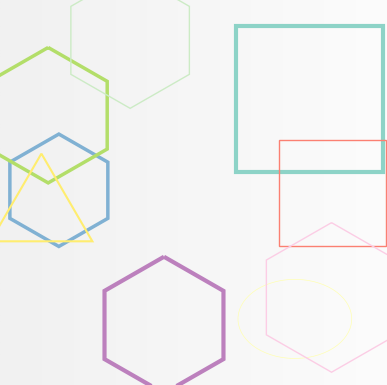[{"shape": "square", "thickness": 3, "radius": 0.95, "center": [0.798, 0.743]}, {"shape": "oval", "thickness": 0.5, "radius": 0.73, "center": [0.761, 0.172]}, {"shape": "square", "thickness": 1, "radius": 0.69, "center": [0.858, 0.499]}, {"shape": "hexagon", "thickness": 2.5, "radius": 0.73, "center": [0.152, 0.506]}, {"shape": "hexagon", "thickness": 2.5, "radius": 0.88, "center": [0.124, 0.701]}, {"shape": "hexagon", "thickness": 1, "radius": 0.97, "center": [0.856, 0.227]}, {"shape": "hexagon", "thickness": 3, "radius": 0.89, "center": [0.423, 0.156]}, {"shape": "hexagon", "thickness": 1, "radius": 0.88, "center": [0.336, 0.895]}, {"shape": "triangle", "thickness": 1.5, "radius": 0.76, "center": [0.107, 0.449]}]